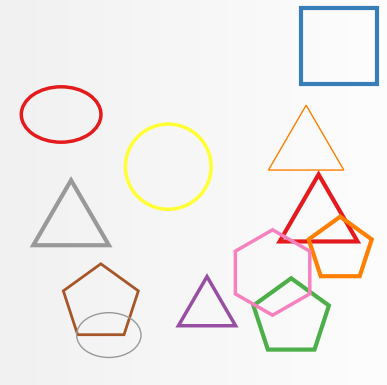[{"shape": "triangle", "thickness": 3, "radius": 0.58, "center": [0.822, 0.431]}, {"shape": "oval", "thickness": 2.5, "radius": 0.51, "center": [0.158, 0.703]}, {"shape": "square", "thickness": 3, "radius": 0.49, "center": [0.876, 0.88]}, {"shape": "pentagon", "thickness": 3, "radius": 0.51, "center": [0.751, 0.175]}, {"shape": "triangle", "thickness": 2.5, "radius": 0.43, "center": [0.534, 0.196]}, {"shape": "pentagon", "thickness": 3, "radius": 0.43, "center": [0.878, 0.352]}, {"shape": "triangle", "thickness": 1, "radius": 0.56, "center": [0.79, 0.614]}, {"shape": "circle", "thickness": 2.5, "radius": 0.55, "center": [0.434, 0.567]}, {"shape": "pentagon", "thickness": 2, "radius": 0.51, "center": [0.26, 0.213]}, {"shape": "hexagon", "thickness": 2.5, "radius": 0.55, "center": [0.703, 0.292]}, {"shape": "triangle", "thickness": 3, "radius": 0.56, "center": [0.183, 0.419]}, {"shape": "oval", "thickness": 1, "radius": 0.42, "center": [0.281, 0.13]}]